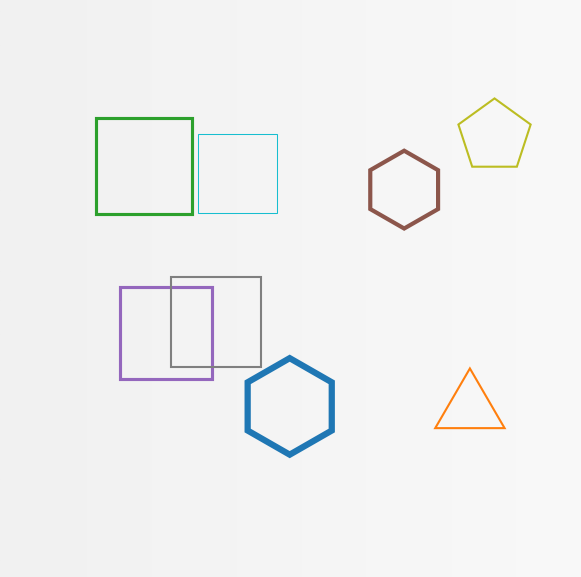[{"shape": "hexagon", "thickness": 3, "radius": 0.42, "center": [0.498, 0.295]}, {"shape": "triangle", "thickness": 1, "radius": 0.34, "center": [0.808, 0.292]}, {"shape": "square", "thickness": 1.5, "radius": 0.41, "center": [0.248, 0.712]}, {"shape": "square", "thickness": 1.5, "radius": 0.4, "center": [0.286, 0.423]}, {"shape": "hexagon", "thickness": 2, "radius": 0.34, "center": [0.695, 0.671]}, {"shape": "square", "thickness": 1, "radius": 0.39, "center": [0.372, 0.442]}, {"shape": "pentagon", "thickness": 1, "radius": 0.33, "center": [0.851, 0.763]}, {"shape": "square", "thickness": 0.5, "radius": 0.34, "center": [0.408, 0.699]}]